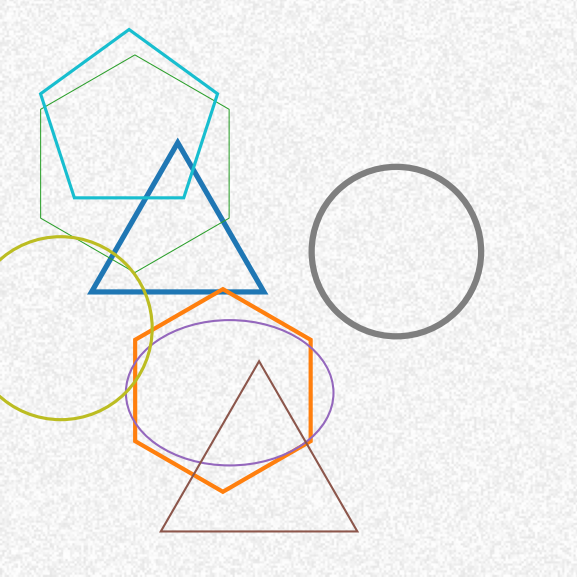[{"shape": "triangle", "thickness": 2.5, "radius": 0.86, "center": [0.308, 0.58]}, {"shape": "hexagon", "thickness": 2, "radius": 0.88, "center": [0.386, 0.323]}, {"shape": "hexagon", "thickness": 0.5, "radius": 0.94, "center": [0.234, 0.716]}, {"shape": "oval", "thickness": 1, "radius": 0.9, "center": [0.398, 0.319]}, {"shape": "triangle", "thickness": 1, "radius": 0.98, "center": [0.449, 0.177]}, {"shape": "circle", "thickness": 3, "radius": 0.73, "center": [0.686, 0.563]}, {"shape": "circle", "thickness": 1.5, "radius": 0.79, "center": [0.105, 0.431]}, {"shape": "pentagon", "thickness": 1.5, "radius": 0.81, "center": [0.223, 0.787]}]